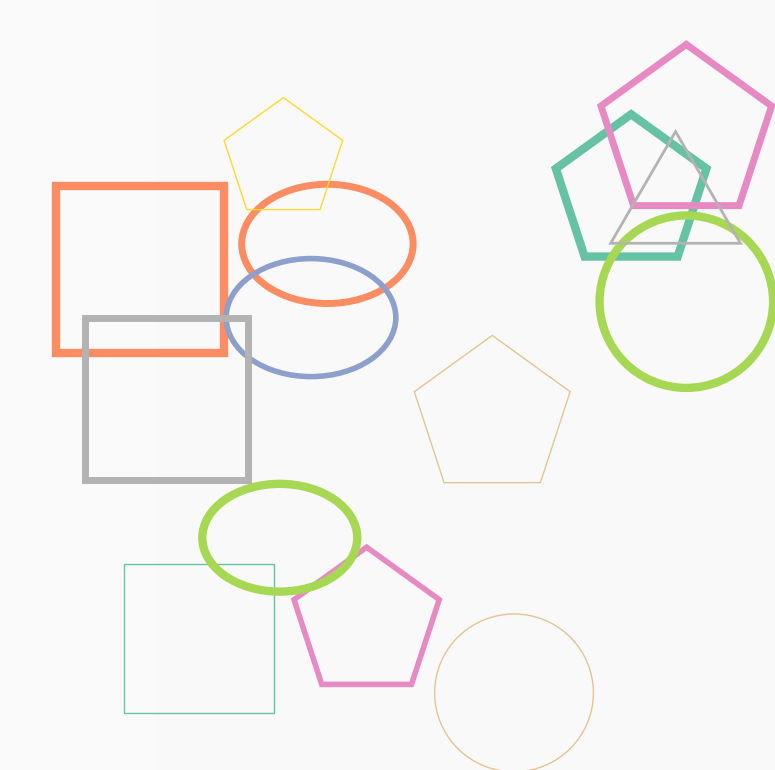[{"shape": "pentagon", "thickness": 3, "radius": 0.51, "center": [0.814, 0.749]}, {"shape": "square", "thickness": 0.5, "radius": 0.48, "center": [0.257, 0.171]}, {"shape": "square", "thickness": 3, "radius": 0.54, "center": [0.18, 0.65]}, {"shape": "oval", "thickness": 2.5, "radius": 0.55, "center": [0.422, 0.683]}, {"shape": "oval", "thickness": 2, "radius": 0.55, "center": [0.401, 0.588]}, {"shape": "pentagon", "thickness": 2.5, "radius": 0.58, "center": [0.886, 0.827]}, {"shape": "pentagon", "thickness": 2, "radius": 0.49, "center": [0.473, 0.191]}, {"shape": "oval", "thickness": 3, "radius": 0.5, "center": [0.361, 0.302]}, {"shape": "circle", "thickness": 3, "radius": 0.56, "center": [0.886, 0.608]}, {"shape": "pentagon", "thickness": 0.5, "radius": 0.4, "center": [0.366, 0.793]}, {"shape": "pentagon", "thickness": 0.5, "radius": 0.53, "center": [0.635, 0.459]}, {"shape": "circle", "thickness": 0.5, "radius": 0.51, "center": [0.663, 0.1]}, {"shape": "square", "thickness": 2.5, "radius": 0.53, "center": [0.215, 0.482]}, {"shape": "triangle", "thickness": 1, "radius": 0.48, "center": [0.872, 0.732]}]